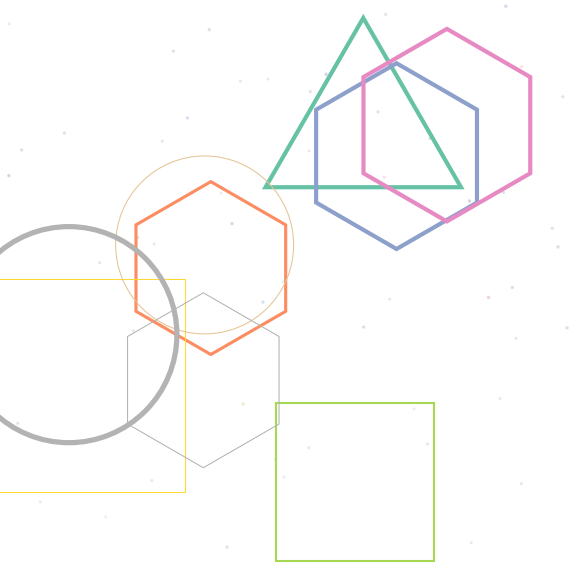[{"shape": "triangle", "thickness": 2, "radius": 0.98, "center": [0.629, 0.773]}, {"shape": "hexagon", "thickness": 1.5, "radius": 0.75, "center": [0.365, 0.535]}, {"shape": "hexagon", "thickness": 2, "radius": 0.8, "center": [0.687, 0.729]}, {"shape": "hexagon", "thickness": 2, "radius": 0.83, "center": [0.774, 0.782]}, {"shape": "square", "thickness": 1, "radius": 0.69, "center": [0.615, 0.165]}, {"shape": "square", "thickness": 0.5, "radius": 0.92, "center": [0.136, 0.331]}, {"shape": "circle", "thickness": 0.5, "radius": 0.77, "center": [0.354, 0.575]}, {"shape": "circle", "thickness": 2.5, "radius": 0.94, "center": [0.119, 0.42]}, {"shape": "hexagon", "thickness": 0.5, "radius": 0.76, "center": [0.352, 0.341]}]